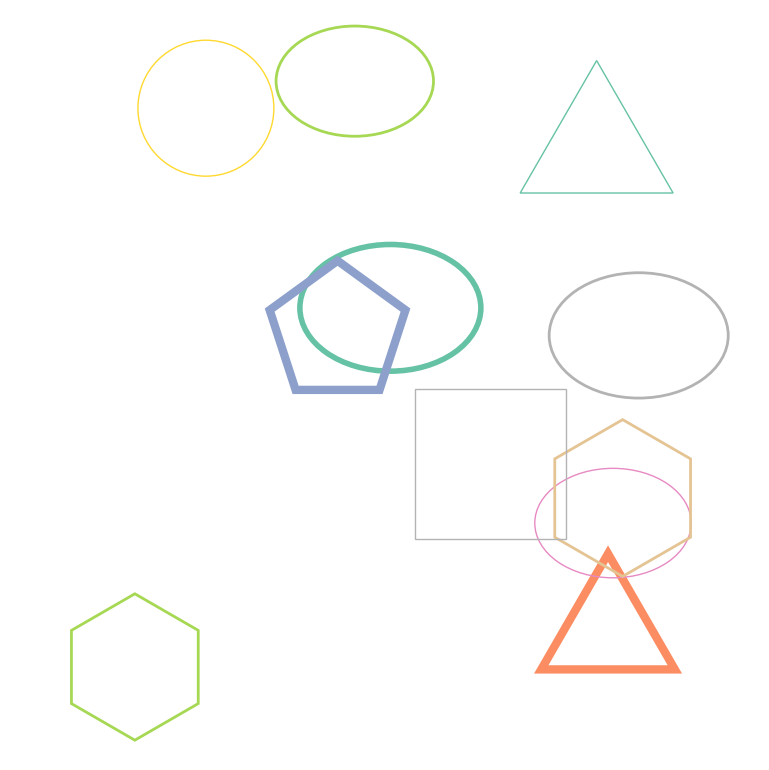[{"shape": "oval", "thickness": 2, "radius": 0.59, "center": [0.507, 0.6]}, {"shape": "triangle", "thickness": 0.5, "radius": 0.57, "center": [0.775, 0.807]}, {"shape": "triangle", "thickness": 3, "radius": 0.5, "center": [0.79, 0.181]}, {"shape": "pentagon", "thickness": 3, "radius": 0.46, "center": [0.438, 0.569]}, {"shape": "oval", "thickness": 0.5, "radius": 0.51, "center": [0.796, 0.321]}, {"shape": "oval", "thickness": 1, "radius": 0.51, "center": [0.461, 0.895]}, {"shape": "hexagon", "thickness": 1, "radius": 0.48, "center": [0.175, 0.134]}, {"shape": "circle", "thickness": 0.5, "radius": 0.44, "center": [0.267, 0.859]}, {"shape": "hexagon", "thickness": 1, "radius": 0.51, "center": [0.809, 0.353]}, {"shape": "square", "thickness": 0.5, "radius": 0.49, "center": [0.637, 0.398]}, {"shape": "oval", "thickness": 1, "radius": 0.58, "center": [0.829, 0.564]}]